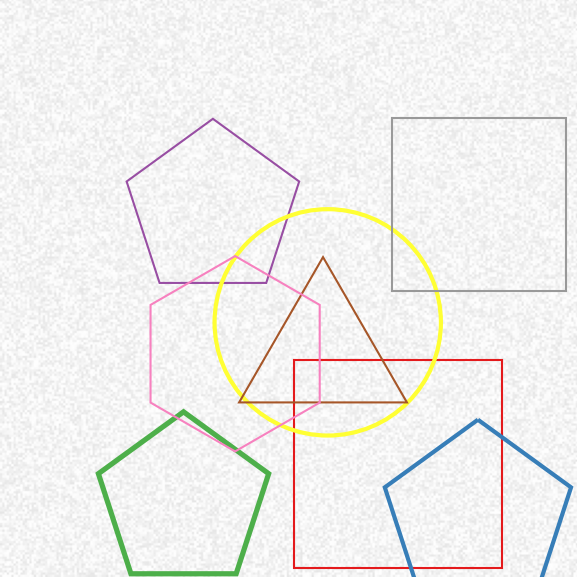[{"shape": "square", "thickness": 1, "radius": 0.9, "center": [0.689, 0.196]}, {"shape": "pentagon", "thickness": 2, "radius": 0.85, "center": [0.828, 0.103]}, {"shape": "pentagon", "thickness": 2.5, "radius": 0.78, "center": [0.318, 0.131]}, {"shape": "pentagon", "thickness": 1, "radius": 0.79, "center": [0.369, 0.636]}, {"shape": "circle", "thickness": 2, "radius": 0.98, "center": [0.567, 0.441]}, {"shape": "triangle", "thickness": 1, "radius": 0.84, "center": [0.559, 0.386]}, {"shape": "hexagon", "thickness": 1, "radius": 0.85, "center": [0.407, 0.387]}, {"shape": "square", "thickness": 1, "radius": 0.75, "center": [0.83, 0.645]}]